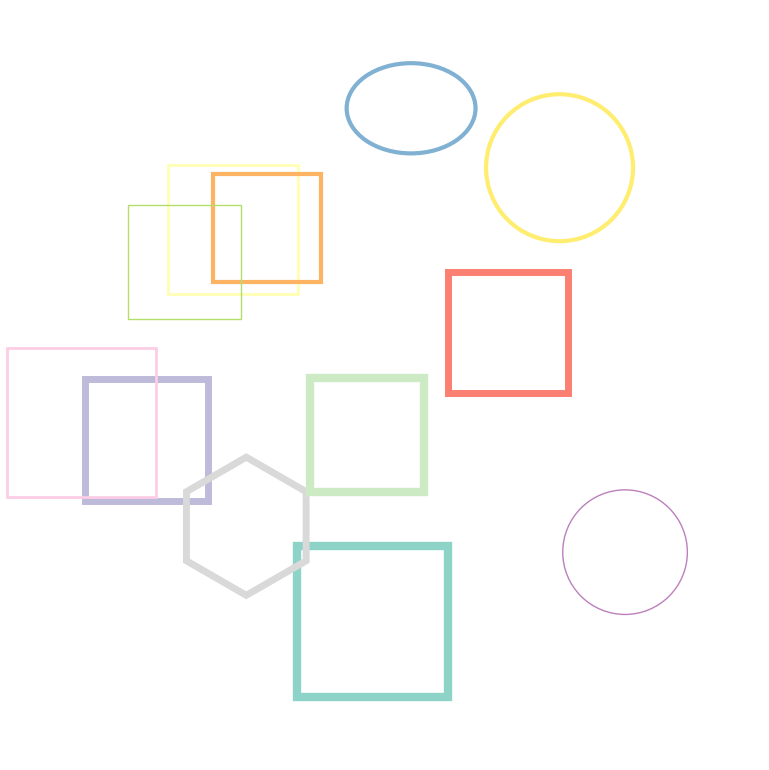[{"shape": "square", "thickness": 3, "radius": 0.49, "center": [0.484, 0.193]}, {"shape": "square", "thickness": 1, "radius": 0.42, "center": [0.302, 0.702]}, {"shape": "square", "thickness": 2.5, "radius": 0.4, "center": [0.19, 0.428]}, {"shape": "square", "thickness": 2.5, "radius": 0.39, "center": [0.66, 0.568]}, {"shape": "oval", "thickness": 1.5, "radius": 0.42, "center": [0.534, 0.859]}, {"shape": "square", "thickness": 1.5, "radius": 0.35, "center": [0.347, 0.704]}, {"shape": "square", "thickness": 0.5, "radius": 0.37, "center": [0.24, 0.66]}, {"shape": "square", "thickness": 1, "radius": 0.48, "center": [0.105, 0.451]}, {"shape": "hexagon", "thickness": 2.5, "radius": 0.45, "center": [0.32, 0.317]}, {"shape": "circle", "thickness": 0.5, "radius": 0.4, "center": [0.812, 0.283]}, {"shape": "square", "thickness": 3, "radius": 0.37, "center": [0.477, 0.435]}, {"shape": "circle", "thickness": 1.5, "radius": 0.48, "center": [0.727, 0.782]}]